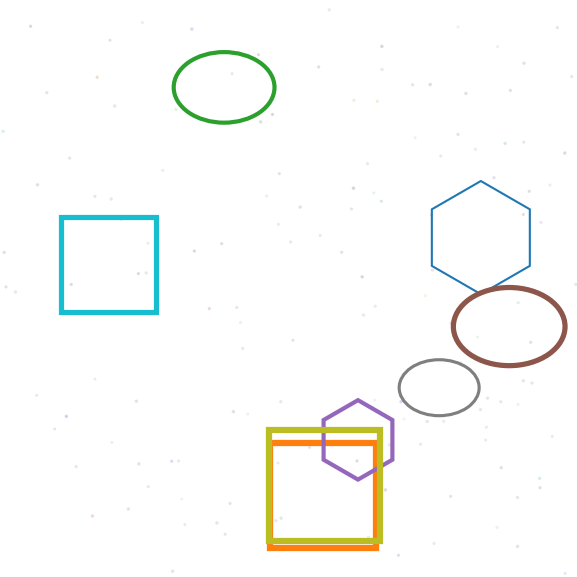[{"shape": "hexagon", "thickness": 1, "radius": 0.49, "center": [0.833, 0.588]}, {"shape": "square", "thickness": 3, "radius": 0.46, "center": [0.559, 0.142]}, {"shape": "oval", "thickness": 2, "radius": 0.44, "center": [0.388, 0.848]}, {"shape": "hexagon", "thickness": 2, "radius": 0.34, "center": [0.62, 0.237]}, {"shape": "oval", "thickness": 2.5, "radius": 0.48, "center": [0.882, 0.434]}, {"shape": "oval", "thickness": 1.5, "radius": 0.35, "center": [0.76, 0.328]}, {"shape": "square", "thickness": 3, "radius": 0.48, "center": [0.562, 0.158]}, {"shape": "square", "thickness": 2.5, "radius": 0.41, "center": [0.188, 0.541]}]